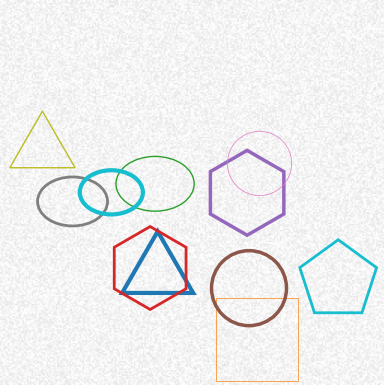[{"shape": "triangle", "thickness": 3, "radius": 0.53, "center": [0.41, 0.292]}, {"shape": "square", "thickness": 0.5, "radius": 0.54, "center": [0.668, 0.118]}, {"shape": "oval", "thickness": 1, "radius": 0.51, "center": [0.403, 0.523]}, {"shape": "hexagon", "thickness": 2, "radius": 0.54, "center": [0.39, 0.304]}, {"shape": "hexagon", "thickness": 2.5, "radius": 0.55, "center": [0.642, 0.499]}, {"shape": "circle", "thickness": 2.5, "radius": 0.49, "center": [0.647, 0.252]}, {"shape": "circle", "thickness": 0.5, "radius": 0.42, "center": [0.674, 0.575]}, {"shape": "oval", "thickness": 2, "radius": 0.45, "center": [0.188, 0.477]}, {"shape": "triangle", "thickness": 1, "radius": 0.49, "center": [0.11, 0.613]}, {"shape": "pentagon", "thickness": 2, "radius": 0.52, "center": [0.878, 0.272]}, {"shape": "oval", "thickness": 3, "radius": 0.41, "center": [0.289, 0.5]}]